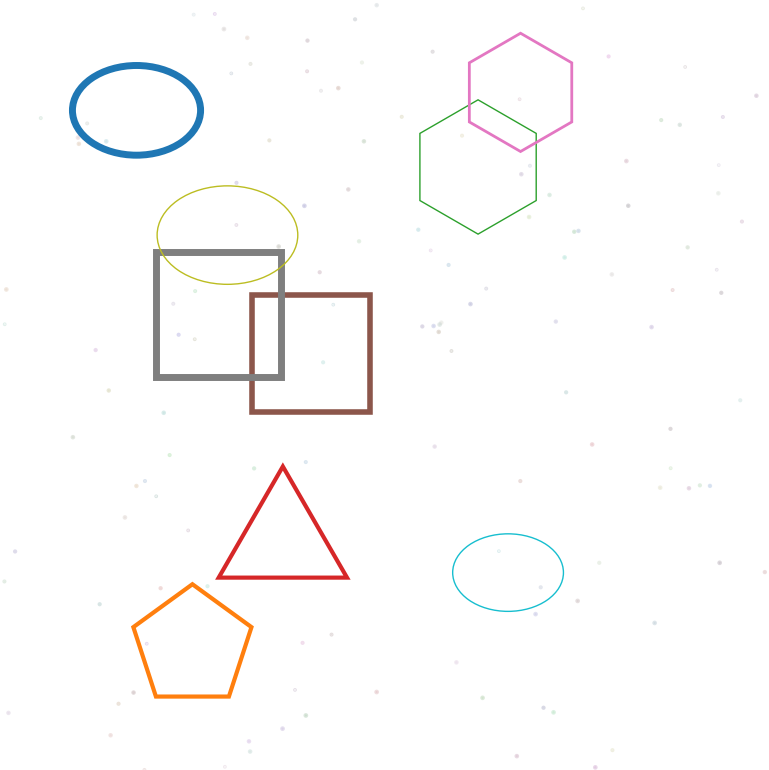[{"shape": "oval", "thickness": 2.5, "radius": 0.42, "center": [0.177, 0.857]}, {"shape": "pentagon", "thickness": 1.5, "radius": 0.4, "center": [0.25, 0.161]}, {"shape": "hexagon", "thickness": 0.5, "radius": 0.44, "center": [0.621, 0.783]}, {"shape": "triangle", "thickness": 1.5, "radius": 0.48, "center": [0.367, 0.298]}, {"shape": "square", "thickness": 2, "radius": 0.38, "center": [0.404, 0.541]}, {"shape": "hexagon", "thickness": 1, "radius": 0.38, "center": [0.676, 0.88]}, {"shape": "square", "thickness": 2.5, "radius": 0.41, "center": [0.284, 0.592]}, {"shape": "oval", "thickness": 0.5, "radius": 0.46, "center": [0.295, 0.695]}, {"shape": "oval", "thickness": 0.5, "radius": 0.36, "center": [0.66, 0.256]}]